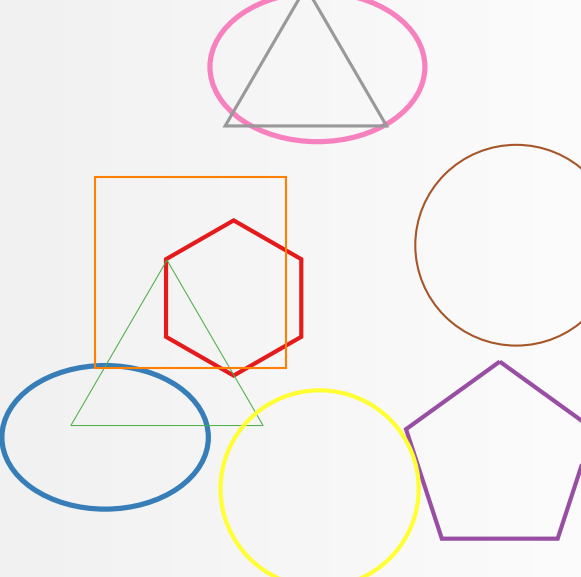[{"shape": "hexagon", "thickness": 2, "radius": 0.67, "center": [0.402, 0.483]}, {"shape": "oval", "thickness": 2.5, "radius": 0.89, "center": [0.181, 0.242]}, {"shape": "triangle", "thickness": 0.5, "radius": 0.95, "center": [0.287, 0.358]}, {"shape": "pentagon", "thickness": 2, "radius": 0.85, "center": [0.86, 0.204]}, {"shape": "square", "thickness": 1, "radius": 0.82, "center": [0.328, 0.527]}, {"shape": "circle", "thickness": 2, "radius": 0.85, "center": [0.55, 0.153]}, {"shape": "circle", "thickness": 1, "radius": 0.87, "center": [0.888, 0.575]}, {"shape": "oval", "thickness": 2.5, "radius": 0.92, "center": [0.546, 0.883]}, {"shape": "triangle", "thickness": 1.5, "radius": 0.8, "center": [0.526, 0.861]}]